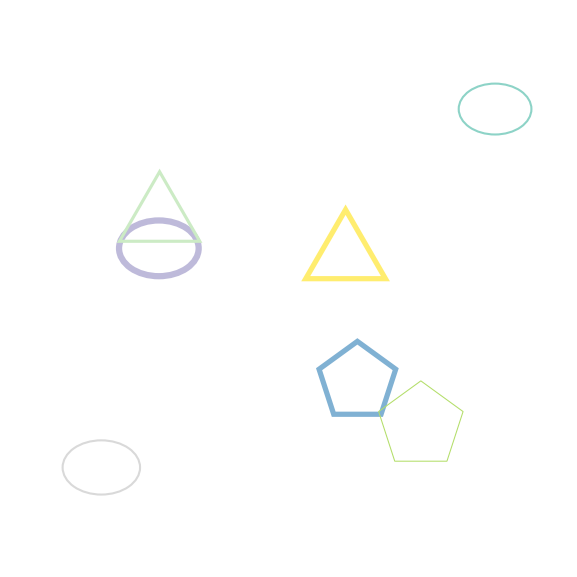[{"shape": "oval", "thickness": 1, "radius": 0.31, "center": [0.857, 0.81]}, {"shape": "oval", "thickness": 3, "radius": 0.34, "center": [0.275, 0.569]}, {"shape": "pentagon", "thickness": 2.5, "radius": 0.35, "center": [0.619, 0.338]}, {"shape": "pentagon", "thickness": 0.5, "radius": 0.38, "center": [0.729, 0.263]}, {"shape": "oval", "thickness": 1, "radius": 0.34, "center": [0.175, 0.19]}, {"shape": "triangle", "thickness": 1.5, "radius": 0.4, "center": [0.276, 0.621]}, {"shape": "triangle", "thickness": 2.5, "radius": 0.4, "center": [0.598, 0.556]}]